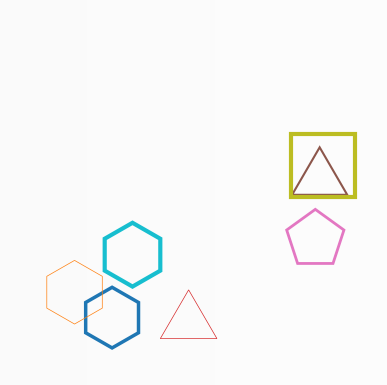[{"shape": "hexagon", "thickness": 2.5, "radius": 0.39, "center": [0.289, 0.175]}, {"shape": "hexagon", "thickness": 0.5, "radius": 0.41, "center": [0.192, 0.241]}, {"shape": "triangle", "thickness": 0.5, "radius": 0.42, "center": [0.487, 0.163]}, {"shape": "triangle", "thickness": 1.5, "radius": 0.41, "center": [0.825, 0.535]}, {"shape": "pentagon", "thickness": 2, "radius": 0.39, "center": [0.814, 0.379]}, {"shape": "square", "thickness": 3, "radius": 0.41, "center": [0.833, 0.57]}, {"shape": "hexagon", "thickness": 3, "radius": 0.41, "center": [0.342, 0.338]}]